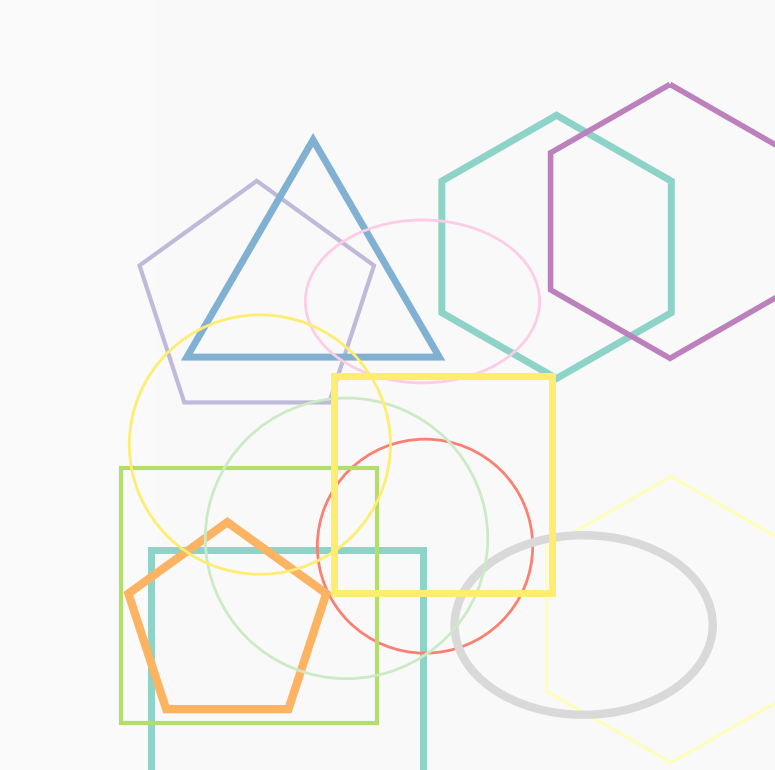[{"shape": "hexagon", "thickness": 2.5, "radius": 0.85, "center": [0.718, 0.679]}, {"shape": "square", "thickness": 2.5, "radius": 0.88, "center": [0.37, 0.11]}, {"shape": "hexagon", "thickness": 1, "radius": 0.93, "center": [0.866, 0.195]}, {"shape": "pentagon", "thickness": 1.5, "radius": 0.8, "center": [0.331, 0.606]}, {"shape": "circle", "thickness": 1, "radius": 0.69, "center": [0.548, 0.291]}, {"shape": "triangle", "thickness": 2.5, "radius": 0.94, "center": [0.404, 0.63]}, {"shape": "pentagon", "thickness": 3, "radius": 0.67, "center": [0.293, 0.188]}, {"shape": "square", "thickness": 1.5, "radius": 0.83, "center": [0.321, 0.227]}, {"shape": "oval", "thickness": 1, "radius": 0.76, "center": [0.545, 0.609]}, {"shape": "oval", "thickness": 3, "radius": 0.83, "center": [0.753, 0.188]}, {"shape": "hexagon", "thickness": 2, "radius": 0.89, "center": [0.865, 0.713]}, {"shape": "circle", "thickness": 1, "radius": 0.91, "center": [0.447, 0.301]}, {"shape": "square", "thickness": 2.5, "radius": 0.7, "center": [0.571, 0.371]}, {"shape": "circle", "thickness": 1, "radius": 0.84, "center": [0.335, 0.423]}]